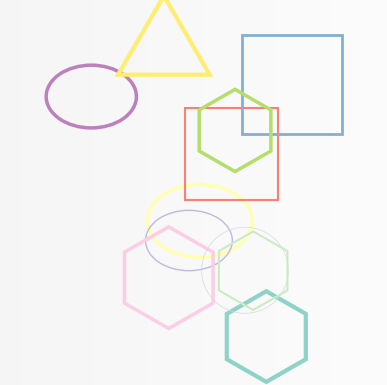[{"shape": "hexagon", "thickness": 3, "radius": 0.59, "center": [0.687, 0.126]}, {"shape": "oval", "thickness": 2.5, "radius": 0.68, "center": [0.516, 0.426]}, {"shape": "oval", "thickness": 1, "radius": 0.56, "center": [0.488, 0.375]}, {"shape": "square", "thickness": 1.5, "radius": 0.6, "center": [0.597, 0.6]}, {"shape": "square", "thickness": 2, "radius": 0.65, "center": [0.752, 0.78]}, {"shape": "hexagon", "thickness": 2.5, "radius": 0.53, "center": [0.607, 0.661]}, {"shape": "hexagon", "thickness": 2.5, "radius": 0.66, "center": [0.435, 0.279]}, {"shape": "circle", "thickness": 0.5, "radius": 0.56, "center": [0.632, 0.298]}, {"shape": "oval", "thickness": 2.5, "radius": 0.58, "center": [0.236, 0.749]}, {"shape": "hexagon", "thickness": 1.5, "radius": 0.51, "center": [0.653, 0.297]}, {"shape": "triangle", "thickness": 3, "radius": 0.68, "center": [0.423, 0.874]}]